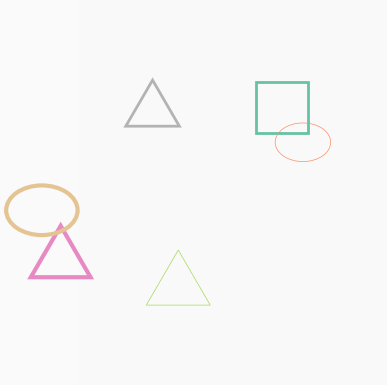[{"shape": "square", "thickness": 2, "radius": 0.33, "center": [0.727, 0.721]}, {"shape": "oval", "thickness": 0.5, "radius": 0.36, "center": [0.782, 0.63]}, {"shape": "triangle", "thickness": 3, "radius": 0.45, "center": [0.157, 0.324]}, {"shape": "triangle", "thickness": 0.5, "radius": 0.48, "center": [0.46, 0.255]}, {"shape": "oval", "thickness": 3, "radius": 0.46, "center": [0.108, 0.454]}, {"shape": "triangle", "thickness": 2, "radius": 0.4, "center": [0.394, 0.712]}]